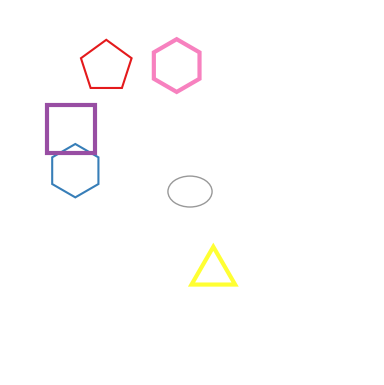[{"shape": "pentagon", "thickness": 1.5, "radius": 0.35, "center": [0.276, 0.827]}, {"shape": "hexagon", "thickness": 1.5, "radius": 0.35, "center": [0.196, 0.557]}, {"shape": "square", "thickness": 3, "radius": 0.31, "center": [0.185, 0.664]}, {"shape": "triangle", "thickness": 3, "radius": 0.33, "center": [0.554, 0.294]}, {"shape": "hexagon", "thickness": 3, "radius": 0.34, "center": [0.459, 0.83]}, {"shape": "oval", "thickness": 1, "radius": 0.29, "center": [0.494, 0.502]}]